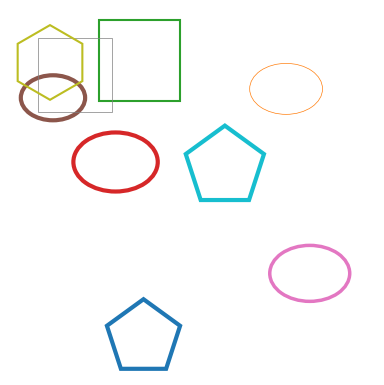[{"shape": "pentagon", "thickness": 3, "radius": 0.5, "center": [0.373, 0.123]}, {"shape": "oval", "thickness": 0.5, "radius": 0.47, "center": [0.743, 0.769]}, {"shape": "square", "thickness": 1.5, "radius": 0.53, "center": [0.362, 0.843]}, {"shape": "oval", "thickness": 3, "radius": 0.55, "center": [0.3, 0.579]}, {"shape": "oval", "thickness": 3, "radius": 0.42, "center": [0.138, 0.746]}, {"shape": "oval", "thickness": 2.5, "radius": 0.52, "center": [0.805, 0.29]}, {"shape": "square", "thickness": 0.5, "radius": 0.48, "center": [0.195, 0.806]}, {"shape": "hexagon", "thickness": 1.5, "radius": 0.49, "center": [0.13, 0.838]}, {"shape": "pentagon", "thickness": 3, "radius": 0.53, "center": [0.584, 0.567]}]